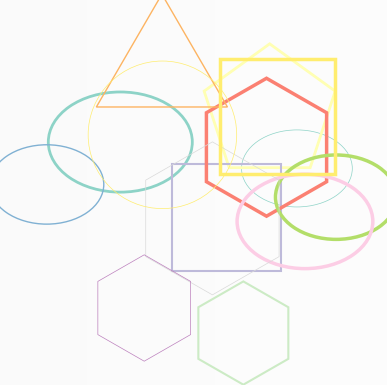[{"shape": "oval", "thickness": 0.5, "radius": 0.71, "center": [0.766, 0.563]}, {"shape": "oval", "thickness": 2, "radius": 0.93, "center": [0.31, 0.631]}, {"shape": "pentagon", "thickness": 2, "radius": 0.89, "center": [0.696, 0.708]}, {"shape": "square", "thickness": 1.5, "radius": 0.7, "center": [0.584, 0.435]}, {"shape": "hexagon", "thickness": 2.5, "radius": 0.9, "center": [0.688, 0.618]}, {"shape": "oval", "thickness": 1, "radius": 0.74, "center": [0.121, 0.521]}, {"shape": "triangle", "thickness": 1, "radius": 0.98, "center": [0.418, 0.82]}, {"shape": "oval", "thickness": 2.5, "radius": 0.78, "center": [0.867, 0.488]}, {"shape": "oval", "thickness": 2.5, "radius": 0.88, "center": [0.787, 0.425]}, {"shape": "hexagon", "thickness": 0.5, "radius": 0.99, "center": [0.548, 0.433]}, {"shape": "hexagon", "thickness": 0.5, "radius": 0.69, "center": [0.372, 0.2]}, {"shape": "hexagon", "thickness": 1.5, "radius": 0.67, "center": [0.628, 0.135]}, {"shape": "circle", "thickness": 0.5, "radius": 0.96, "center": [0.419, 0.65]}, {"shape": "square", "thickness": 2.5, "radius": 0.75, "center": [0.716, 0.697]}]